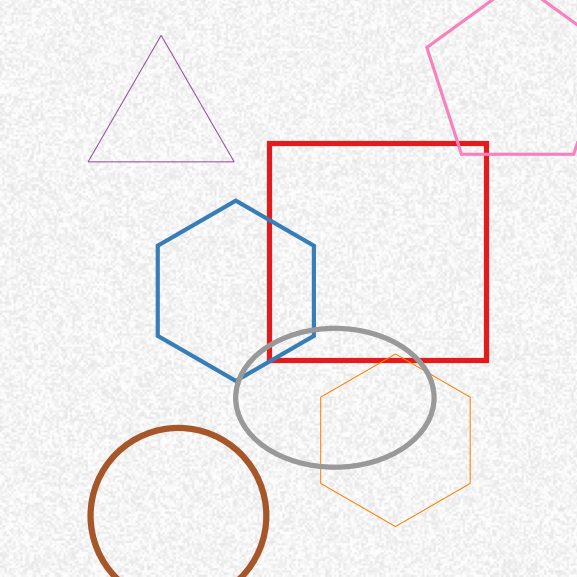[{"shape": "square", "thickness": 2.5, "radius": 0.94, "center": [0.654, 0.563]}, {"shape": "hexagon", "thickness": 2, "radius": 0.78, "center": [0.408, 0.496]}, {"shape": "triangle", "thickness": 0.5, "radius": 0.73, "center": [0.279, 0.792]}, {"shape": "hexagon", "thickness": 0.5, "radius": 0.75, "center": [0.685, 0.237]}, {"shape": "circle", "thickness": 3, "radius": 0.76, "center": [0.309, 0.106]}, {"shape": "pentagon", "thickness": 1.5, "radius": 0.83, "center": [0.896, 0.866]}, {"shape": "oval", "thickness": 2.5, "radius": 0.86, "center": [0.58, 0.31]}]